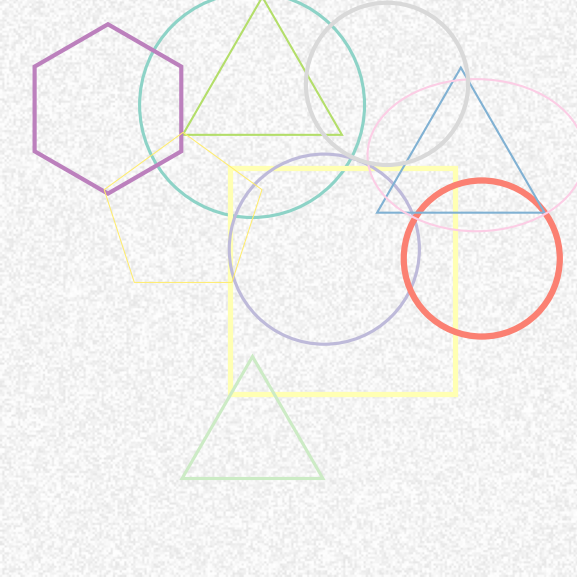[{"shape": "circle", "thickness": 1.5, "radius": 0.97, "center": [0.436, 0.817]}, {"shape": "square", "thickness": 2.5, "radius": 0.98, "center": [0.593, 0.513]}, {"shape": "circle", "thickness": 1.5, "radius": 0.82, "center": [0.562, 0.568]}, {"shape": "circle", "thickness": 3, "radius": 0.68, "center": [0.834, 0.551]}, {"shape": "triangle", "thickness": 1, "radius": 0.84, "center": [0.798, 0.715]}, {"shape": "triangle", "thickness": 1, "radius": 0.8, "center": [0.454, 0.845]}, {"shape": "oval", "thickness": 1, "radius": 0.94, "center": [0.825, 0.73]}, {"shape": "circle", "thickness": 2, "radius": 0.7, "center": [0.67, 0.854]}, {"shape": "hexagon", "thickness": 2, "radius": 0.73, "center": [0.187, 0.81]}, {"shape": "triangle", "thickness": 1.5, "radius": 0.7, "center": [0.437, 0.241]}, {"shape": "pentagon", "thickness": 0.5, "radius": 0.72, "center": [0.317, 0.626]}]